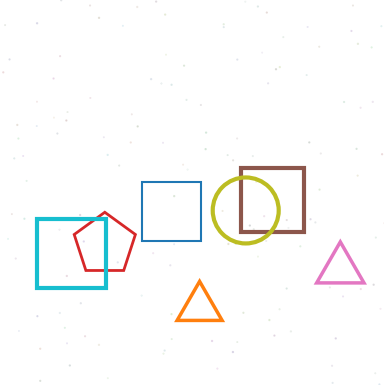[{"shape": "square", "thickness": 1.5, "radius": 0.38, "center": [0.445, 0.451]}, {"shape": "triangle", "thickness": 2.5, "radius": 0.34, "center": [0.518, 0.201]}, {"shape": "pentagon", "thickness": 2, "radius": 0.42, "center": [0.272, 0.365]}, {"shape": "square", "thickness": 3, "radius": 0.41, "center": [0.708, 0.48]}, {"shape": "triangle", "thickness": 2.5, "radius": 0.35, "center": [0.884, 0.301]}, {"shape": "circle", "thickness": 3, "radius": 0.43, "center": [0.638, 0.453]}, {"shape": "square", "thickness": 3, "radius": 0.45, "center": [0.185, 0.342]}]